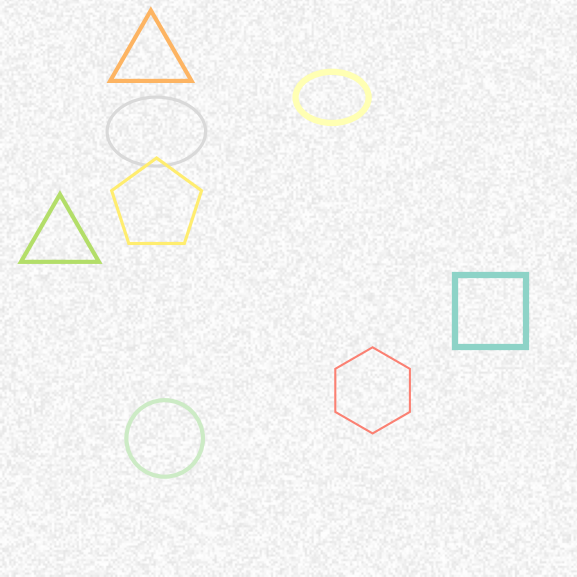[{"shape": "square", "thickness": 3, "radius": 0.31, "center": [0.849, 0.461]}, {"shape": "oval", "thickness": 3, "radius": 0.32, "center": [0.575, 0.831]}, {"shape": "hexagon", "thickness": 1, "radius": 0.37, "center": [0.645, 0.323]}, {"shape": "triangle", "thickness": 2, "radius": 0.41, "center": [0.261, 0.9]}, {"shape": "triangle", "thickness": 2, "radius": 0.39, "center": [0.104, 0.585]}, {"shape": "oval", "thickness": 1.5, "radius": 0.43, "center": [0.271, 0.771]}, {"shape": "circle", "thickness": 2, "radius": 0.33, "center": [0.285, 0.24]}, {"shape": "pentagon", "thickness": 1.5, "radius": 0.41, "center": [0.271, 0.644]}]